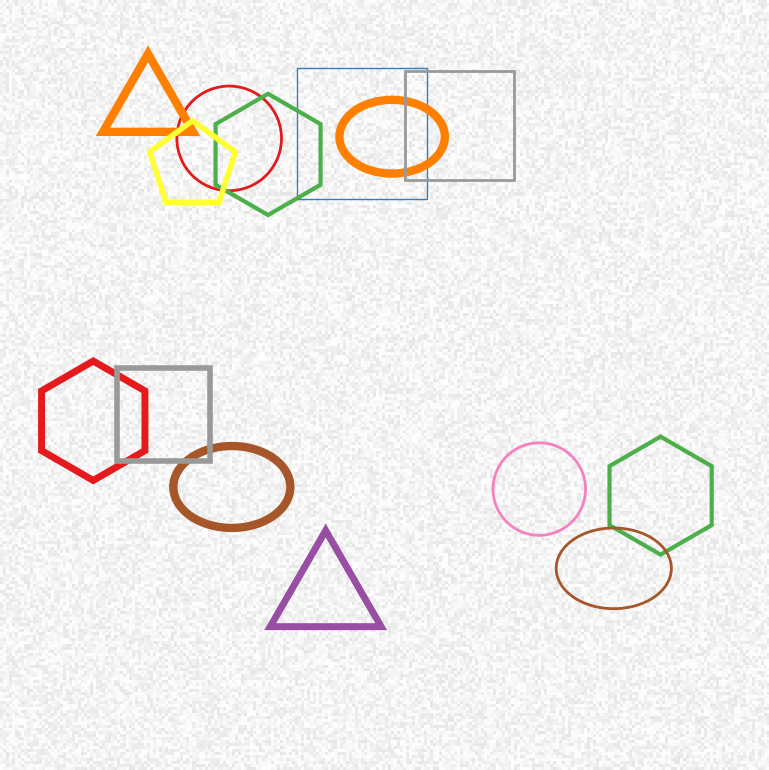[{"shape": "hexagon", "thickness": 2.5, "radius": 0.39, "center": [0.121, 0.454]}, {"shape": "circle", "thickness": 1, "radius": 0.34, "center": [0.298, 0.82]}, {"shape": "square", "thickness": 0.5, "radius": 0.42, "center": [0.47, 0.827]}, {"shape": "hexagon", "thickness": 1.5, "radius": 0.38, "center": [0.858, 0.356]}, {"shape": "hexagon", "thickness": 1.5, "radius": 0.39, "center": [0.348, 0.799]}, {"shape": "triangle", "thickness": 2.5, "radius": 0.42, "center": [0.423, 0.228]}, {"shape": "triangle", "thickness": 3, "radius": 0.34, "center": [0.192, 0.863]}, {"shape": "oval", "thickness": 3, "radius": 0.34, "center": [0.509, 0.822]}, {"shape": "pentagon", "thickness": 2, "radius": 0.29, "center": [0.25, 0.785]}, {"shape": "oval", "thickness": 1, "radius": 0.37, "center": [0.797, 0.262]}, {"shape": "oval", "thickness": 3, "radius": 0.38, "center": [0.301, 0.368]}, {"shape": "circle", "thickness": 1, "radius": 0.3, "center": [0.7, 0.365]}, {"shape": "square", "thickness": 1, "radius": 0.35, "center": [0.596, 0.837]}, {"shape": "square", "thickness": 2, "radius": 0.3, "center": [0.213, 0.462]}]